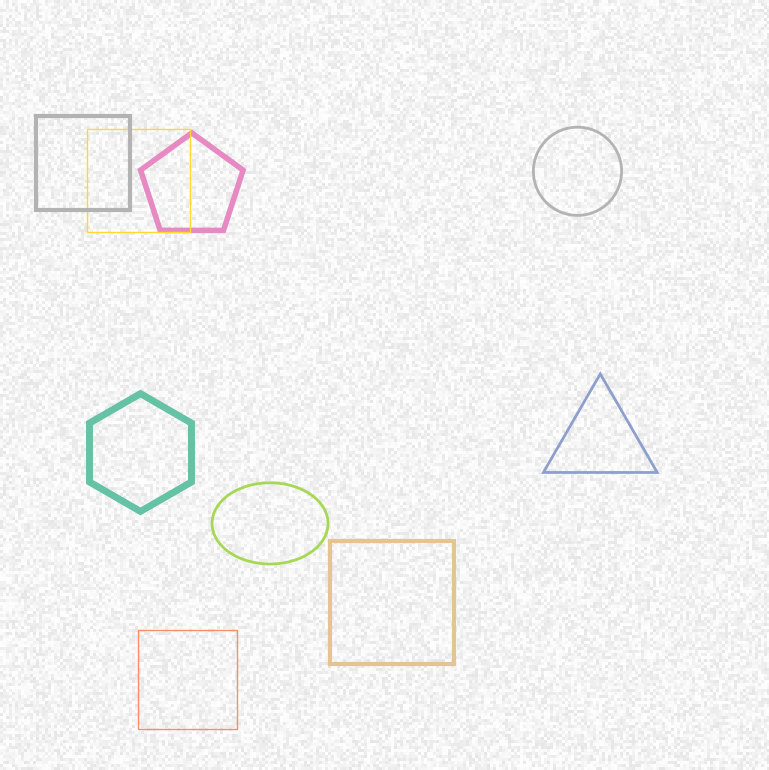[{"shape": "hexagon", "thickness": 2.5, "radius": 0.38, "center": [0.182, 0.412]}, {"shape": "square", "thickness": 0.5, "radius": 0.32, "center": [0.243, 0.117]}, {"shape": "triangle", "thickness": 1, "radius": 0.43, "center": [0.78, 0.429]}, {"shape": "pentagon", "thickness": 2, "radius": 0.35, "center": [0.249, 0.757]}, {"shape": "oval", "thickness": 1, "radius": 0.38, "center": [0.351, 0.32]}, {"shape": "square", "thickness": 0.5, "radius": 0.33, "center": [0.179, 0.765]}, {"shape": "square", "thickness": 1.5, "radius": 0.4, "center": [0.509, 0.217]}, {"shape": "circle", "thickness": 1, "radius": 0.29, "center": [0.75, 0.778]}, {"shape": "square", "thickness": 1.5, "radius": 0.31, "center": [0.108, 0.788]}]